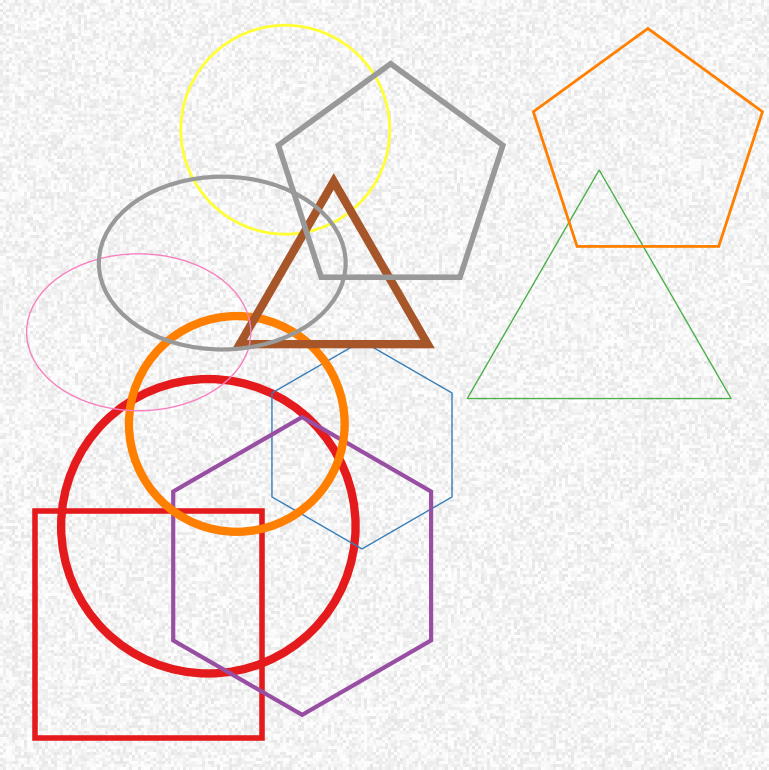[{"shape": "square", "thickness": 2, "radius": 0.74, "center": [0.193, 0.189]}, {"shape": "circle", "thickness": 3, "radius": 0.96, "center": [0.271, 0.317]}, {"shape": "hexagon", "thickness": 0.5, "radius": 0.68, "center": [0.47, 0.422]}, {"shape": "triangle", "thickness": 0.5, "radius": 0.99, "center": [0.778, 0.581]}, {"shape": "hexagon", "thickness": 1.5, "radius": 0.97, "center": [0.392, 0.265]}, {"shape": "pentagon", "thickness": 1, "radius": 0.78, "center": [0.841, 0.807]}, {"shape": "circle", "thickness": 3, "radius": 0.7, "center": [0.308, 0.449]}, {"shape": "circle", "thickness": 1, "radius": 0.68, "center": [0.371, 0.832]}, {"shape": "triangle", "thickness": 3, "radius": 0.7, "center": [0.433, 0.623]}, {"shape": "oval", "thickness": 0.5, "radius": 0.73, "center": [0.18, 0.568]}, {"shape": "oval", "thickness": 1.5, "radius": 0.8, "center": [0.289, 0.658]}, {"shape": "pentagon", "thickness": 2, "radius": 0.77, "center": [0.507, 0.764]}]